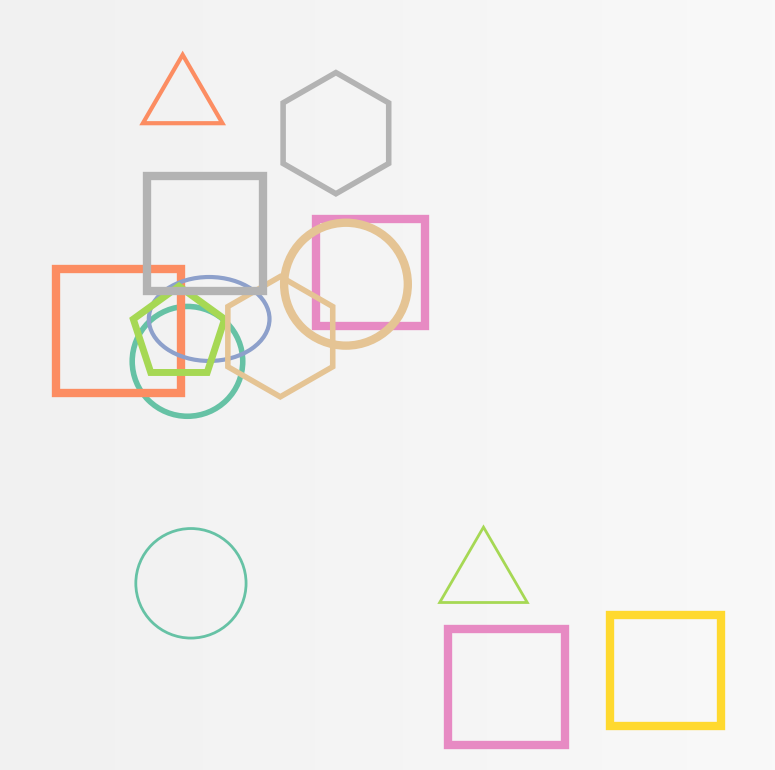[{"shape": "circle", "thickness": 1, "radius": 0.36, "center": [0.246, 0.242]}, {"shape": "circle", "thickness": 2, "radius": 0.36, "center": [0.242, 0.531]}, {"shape": "square", "thickness": 3, "radius": 0.4, "center": [0.153, 0.571]}, {"shape": "triangle", "thickness": 1.5, "radius": 0.3, "center": [0.236, 0.87]}, {"shape": "oval", "thickness": 1.5, "radius": 0.39, "center": [0.27, 0.586]}, {"shape": "square", "thickness": 3, "radius": 0.35, "center": [0.478, 0.646]}, {"shape": "square", "thickness": 3, "radius": 0.38, "center": [0.653, 0.108]}, {"shape": "triangle", "thickness": 1, "radius": 0.33, "center": [0.624, 0.25]}, {"shape": "pentagon", "thickness": 2.5, "radius": 0.31, "center": [0.231, 0.566]}, {"shape": "square", "thickness": 3, "radius": 0.36, "center": [0.859, 0.129]}, {"shape": "hexagon", "thickness": 2, "radius": 0.39, "center": [0.362, 0.563]}, {"shape": "circle", "thickness": 3, "radius": 0.4, "center": [0.446, 0.631]}, {"shape": "square", "thickness": 3, "radius": 0.37, "center": [0.264, 0.697]}, {"shape": "hexagon", "thickness": 2, "radius": 0.39, "center": [0.433, 0.827]}]